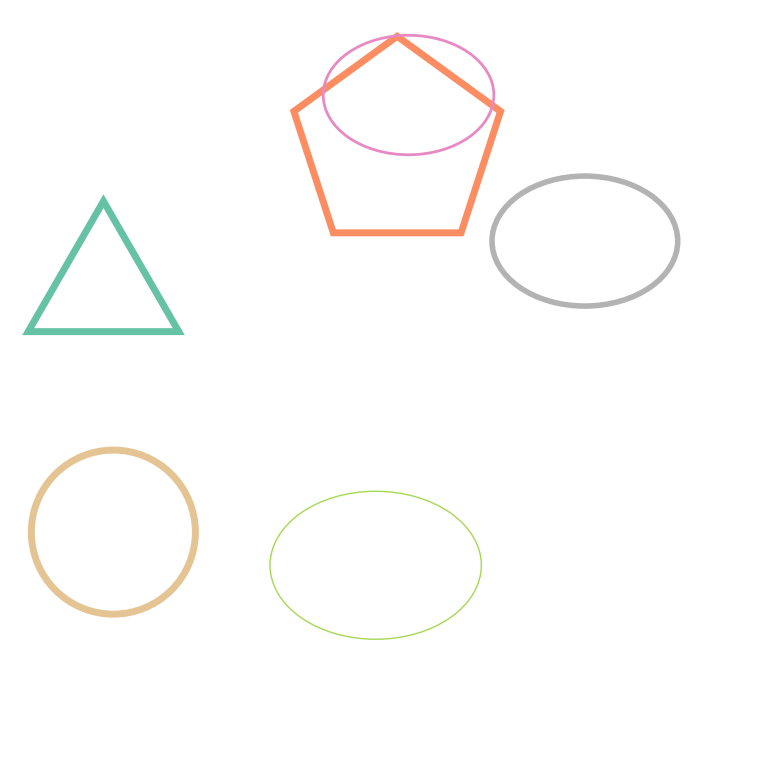[{"shape": "triangle", "thickness": 2.5, "radius": 0.56, "center": [0.134, 0.626]}, {"shape": "pentagon", "thickness": 2.5, "radius": 0.71, "center": [0.516, 0.812]}, {"shape": "oval", "thickness": 1, "radius": 0.55, "center": [0.531, 0.877]}, {"shape": "oval", "thickness": 0.5, "radius": 0.69, "center": [0.488, 0.266]}, {"shape": "circle", "thickness": 2.5, "radius": 0.53, "center": [0.147, 0.309]}, {"shape": "oval", "thickness": 2, "radius": 0.6, "center": [0.76, 0.687]}]